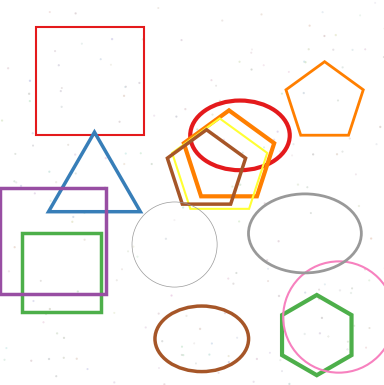[{"shape": "square", "thickness": 1.5, "radius": 0.7, "center": [0.234, 0.791]}, {"shape": "oval", "thickness": 3, "radius": 0.65, "center": [0.623, 0.648]}, {"shape": "triangle", "thickness": 2.5, "radius": 0.69, "center": [0.245, 0.519]}, {"shape": "hexagon", "thickness": 3, "radius": 0.52, "center": [0.823, 0.13]}, {"shape": "square", "thickness": 2.5, "radius": 0.51, "center": [0.159, 0.292]}, {"shape": "square", "thickness": 2.5, "radius": 0.69, "center": [0.137, 0.374]}, {"shape": "pentagon", "thickness": 3, "radius": 0.62, "center": [0.595, 0.59]}, {"shape": "pentagon", "thickness": 2, "radius": 0.53, "center": [0.843, 0.734]}, {"shape": "pentagon", "thickness": 1.5, "radius": 0.65, "center": [0.571, 0.563]}, {"shape": "oval", "thickness": 2.5, "radius": 0.61, "center": [0.524, 0.12]}, {"shape": "pentagon", "thickness": 2.5, "radius": 0.53, "center": [0.536, 0.556]}, {"shape": "circle", "thickness": 1.5, "radius": 0.72, "center": [0.88, 0.177]}, {"shape": "oval", "thickness": 2, "radius": 0.73, "center": [0.792, 0.394]}, {"shape": "circle", "thickness": 0.5, "radius": 0.55, "center": [0.453, 0.365]}]